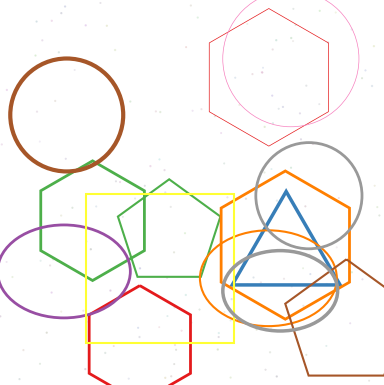[{"shape": "hexagon", "thickness": 0.5, "radius": 0.89, "center": [0.698, 0.799]}, {"shape": "hexagon", "thickness": 2, "radius": 0.76, "center": [0.363, 0.106]}, {"shape": "triangle", "thickness": 2.5, "radius": 0.81, "center": [0.743, 0.341]}, {"shape": "pentagon", "thickness": 1.5, "radius": 0.7, "center": [0.439, 0.394]}, {"shape": "hexagon", "thickness": 2, "radius": 0.78, "center": [0.24, 0.427]}, {"shape": "oval", "thickness": 2, "radius": 0.86, "center": [0.166, 0.295]}, {"shape": "oval", "thickness": 1.5, "radius": 0.89, "center": [0.697, 0.277]}, {"shape": "hexagon", "thickness": 2, "radius": 0.96, "center": [0.741, 0.363]}, {"shape": "square", "thickness": 1.5, "radius": 0.96, "center": [0.415, 0.302]}, {"shape": "circle", "thickness": 3, "radius": 0.73, "center": [0.173, 0.701]}, {"shape": "pentagon", "thickness": 1.5, "radius": 0.83, "center": [0.9, 0.16]}, {"shape": "circle", "thickness": 0.5, "radius": 0.88, "center": [0.755, 0.848]}, {"shape": "oval", "thickness": 2.5, "radius": 0.75, "center": [0.728, 0.245]}, {"shape": "circle", "thickness": 2, "radius": 0.69, "center": [0.802, 0.492]}]